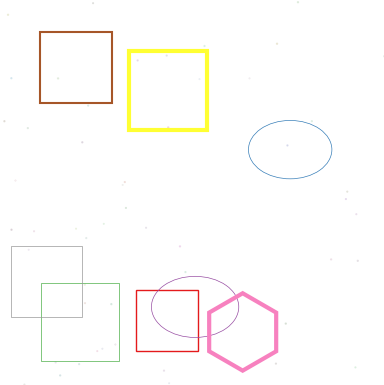[{"shape": "square", "thickness": 1, "radius": 0.4, "center": [0.435, 0.167]}, {"shape": "oval", "thickness": 0.5, "radius": 0.54, "center": [0.754, 0.611]}, {"shape": "square", "thickness": 0.5, "radius": 0.5, "center": [0.208, 0.163]}, {"shape": "oval", "thickness": 0.5, "radius": 0.57, "center": [0.507, 0.203]}, {"shape": "square", "thickness": 3, "radius": 0.51, "center": [0.437, 0.765]}, {"shape": "square", "thickness": 1.5, "radius": 0.46, "center": [0.197, 0.824]}, {"shape": "hexagon", "thickness": 3, "radius": 0.5, "center": [0.63, 0.138]}, {"shape": "square", "thickness": 0.5, "radius": 0.46, "center": [0.12, 0.268]}]